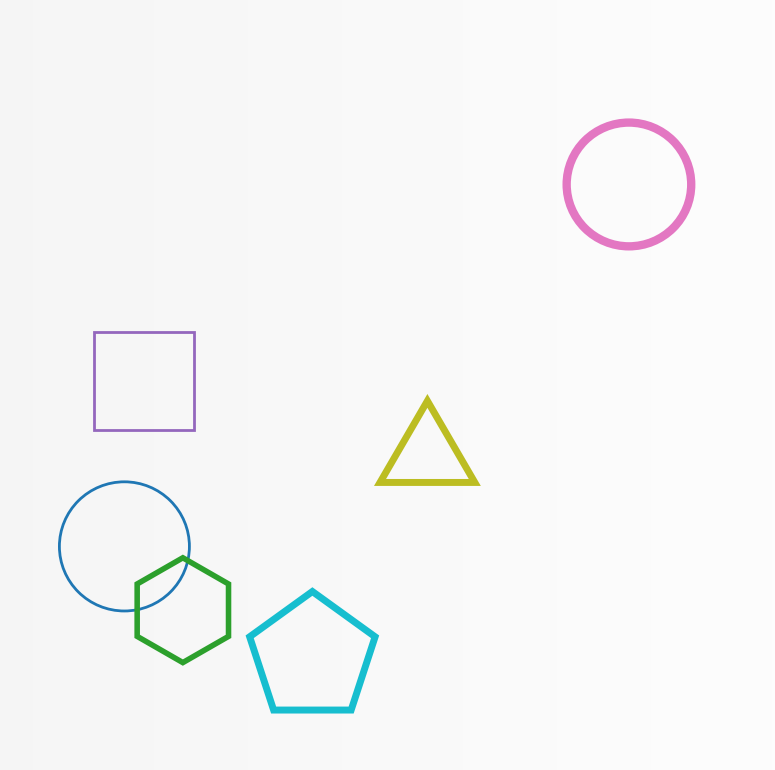[{"shape": "circle", "thickness": 1, "radius": 0.42, "center": [0.161, 0.29]}, {"shape": "hexagon", "thickness": 2, "radius": 0.34, "center": [0.236, 0.208]}, {"shape": "square", "thickness": 1, "radius": 0.32, "center": [0.186, 0.505]}, {"shape": "circle", "thickness": 3, "radius": 0.4, "center": [0.812, 0.76]}, {"shape": "triangle", "thickness": 2.5, "radius": 0.35, "center": [0.551, 0.409]}, {"shape": "pentagon", "thickness": 2.5, "radius": 0.43, "center": [0.403, 0.147]}]